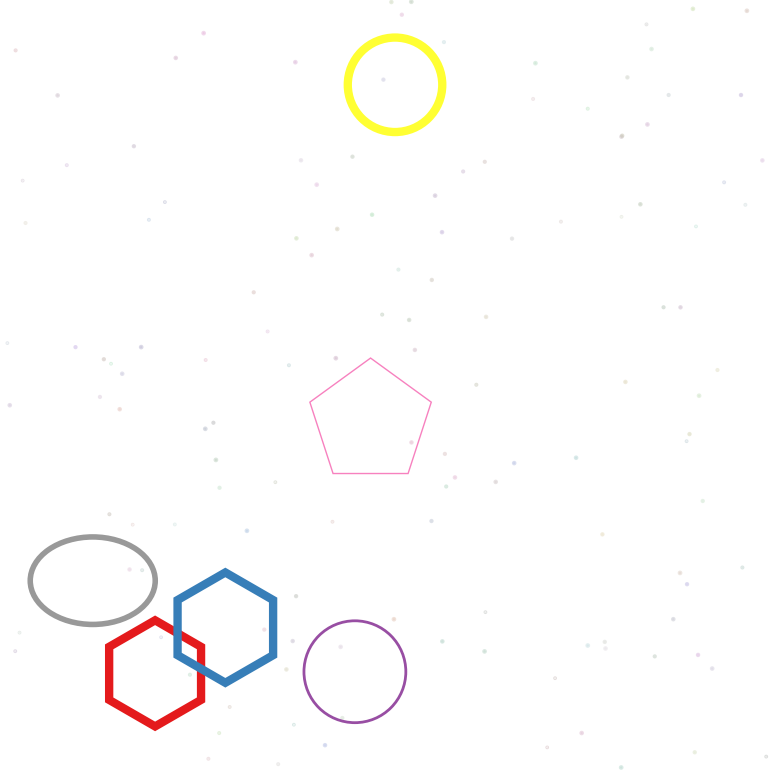[{"shape": "hexagon", "thickness": 3, "radius": 0.34, "center": [0.201, 0.126]}, {"shape": "hexagon", "thickness": 3, "radius": 0.36, "center": [0.293, 0.185]}, {"shape": "circle", "thickness": 1, "radius": 0.33, "center": [0.461, 0.128]}, {"shape": "circle", "thickness": 3, "radius": 0.31, "center": [0.513, 0.89]}, {"shape": "pentagon", "thickness": 0.5, "radius": 0.41, "center": [0.481, 0.452]}, {"shape": "oval", "thickness": 2, "radius": 0.41, "center": [0.12, 0.246]}]